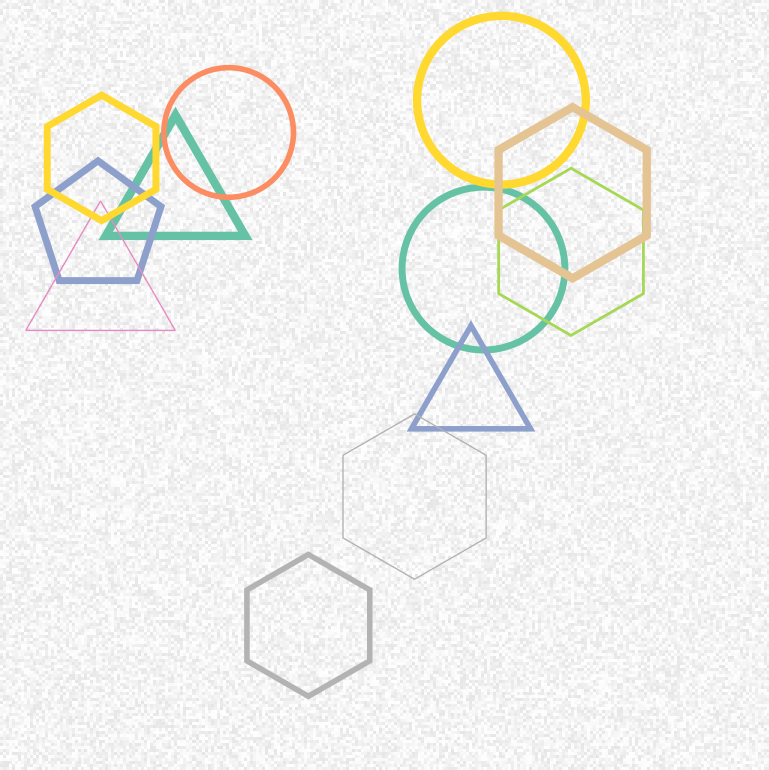[{"shape": "triangle", "thickness": 3, "radius": 0.52, "center": [0.228, 0.746]}, {"shape": "circle", "thickness": 2.5, "radius": 0.53, "center": [0.628, 0.651]}, {"shape": "circle", "thickness": 2, "radius": 0.42, "center": [0.297, 0.828]}, {"shape": "pentagon", "thickness": 2.5, "radius": 0.43, "center": [0.127, 0.705]}, {"shape": "triangle", "thickness": 2, "radius": 0.45, "center": [0.612, 0.488]}, {"shape": "triangle", "thickness": 0.5, "radius": 0.56, "center": [0.131, 0.627]}, {"shape": "hexagon", "thickness": 1, "radius": 0.54, "center": [0.742, 0.673]}, {"shape": "hexagon", "thickness": 2.5, "radius": 0.41, "center": [0.132, 0.795]}, {"shape": "circle", "thickness": 3, "radius": 0.55, "center": [0.651, 0.87]}, {"shape": "hexagon", "thickness": 3, "radius": 0.56, "center": [0.744, 0.75]}, {"shape": "hexagon", "thickness": 0.5, "radius": 0.54, "center": [0.538, 0.355]}, {"shape": "hexagon", "thickness": 2, "radius": 0.46, "center": [0.4, 0.188]}]